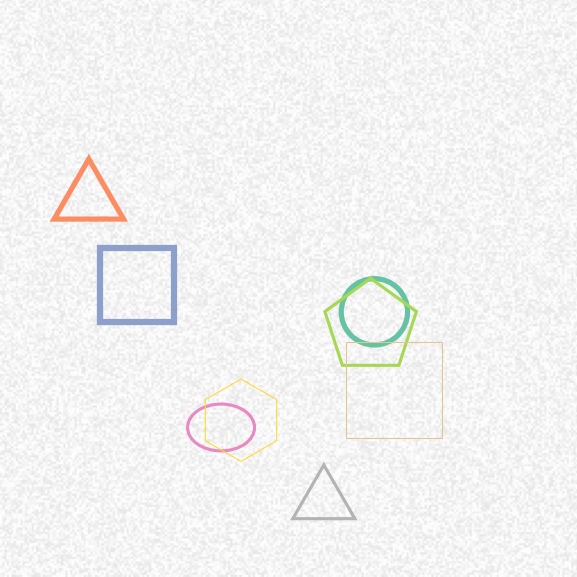[{"shape": "circle", "thickness": 2.5, "radius": 0.29, "center": [0.648, 0.459]}, {"shape": "triangle", "thickness": 2.5, "radius": 0.35, "center": [0.154, 0.654]}, {"shape": "square", "thickness": 3, "radius": 0.32, "center": [0.238, 0.506]}, {"shape": "oval", "thickness": 1.5, "radius": 0.29, "center": [0.383, 0.259]}, {"shape": "pentagon", "thickness": 1.5, "radius": 0.42, "center": [0.642, 0.434]}, {"shape": "hexagon", "thickness": 0.5, "radius": 0.36, "center": [0.417, 0.272]}, {"shape": "square", "thickness": 0.5, "radius": 0.42, "center": [0.682, 0.324]}, {"shape": "triangle", "thickness": 1.5, "radius": 0.31, "center": [0.561, 0.132]}]